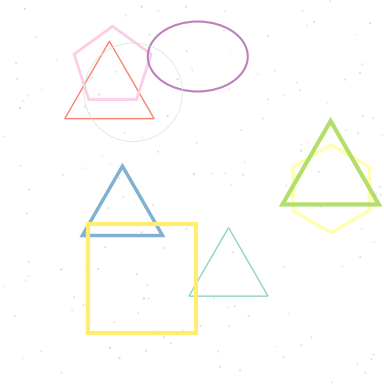[{"shape": "triangle", "thickness": 1, "radius": 0.59, "center": [0.594, 0.29]}, {"shape": "hexagon", "thickness": 2.5, "radius": 0.57, "center": [0.86, 0.51]}, {"shape": "triangle", "thickness": 1, "radius": 0.67, "center": [0.284, 0.759]}, {"shape": "triangle", "thickness": 2.5, "radius": 0.6, "center": [0.318, 0.448]}, {"shape": "triangle", "thickness": 3, "radius": 0.72, "center": [0.859, 0.541]}, {"shape": "pentagon", "thickness": 2, "radius": 0.53, "center": [0.293, 0.827]}, {"shape": "oval", "thickness": 1.5, "radius": 0.65, "center": [0.514, 0.853]}, {"shape": "circle", "thickness": 0.5, "radius": 0.64, "center": [0.346, 0.76]}, {"shape": "square", "thickness": 3, "radius": 0.71, "center": [0.369, 0.277]}]